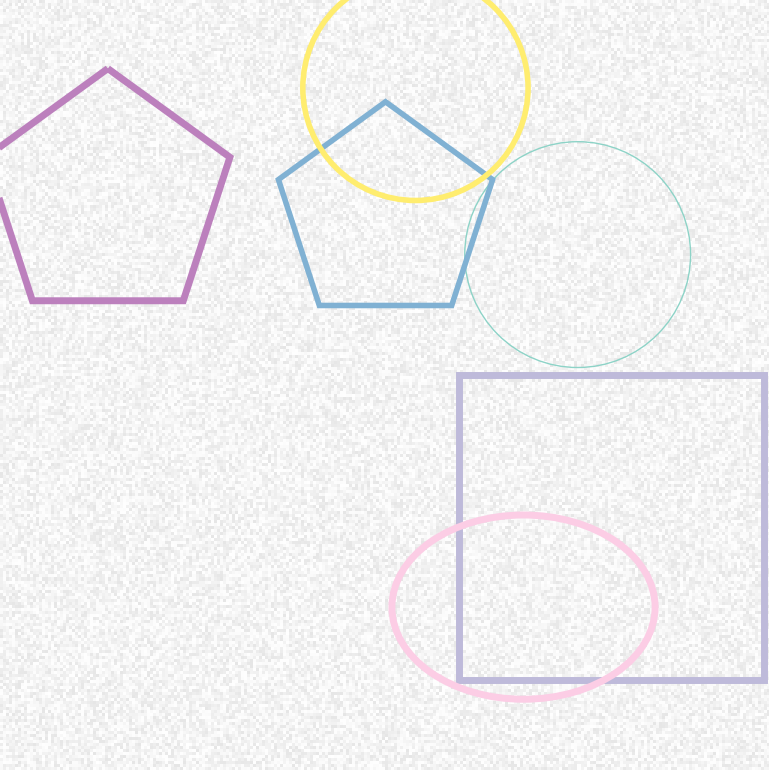[{"shape": "circle", "thickness": 0.5, "radius": 0.73, "center": [0.75, 0.669]}, {"shape": "square", "thickness": 2.5, "radius": 0.99, "center": [0.794, 0.314]}, {"shape": "pentagon", "thickness": 2, "radius": 0.73, "center": [0.501, 0.722]}, {"shape": "oval", "thickness": 2.5, "radius": 0.85, "center": [0.68, 0.212]}, {"shape": "pentagon", "thickness": 2.5, "radius": 0.83, "center": [0.14, 0.744]}, {"shape": "circle", "thickness": 2, "radius": 0.73, "center": [0.54, 0.886]}]